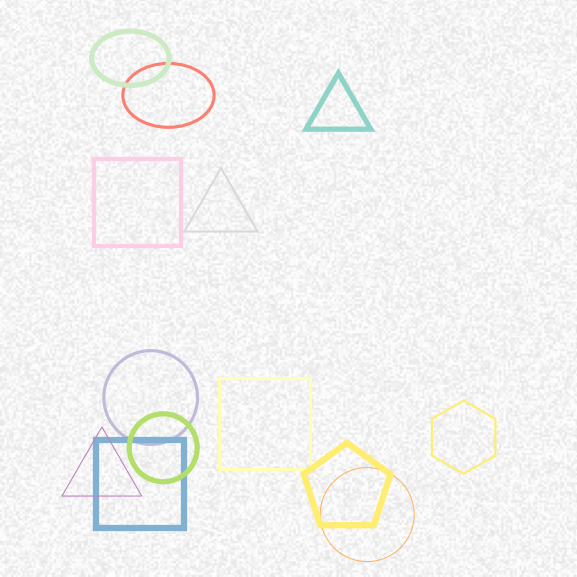[{"shape": "triangle", "thickness": 2.5, "radius": 0.32, "center": [0.586, 0.808]}, {"shape": "square", "thickness": 1.5, "radius": 0.4, "center": [0.458, 0.266]}, {"shape": "circle", "thickness": 1.5, "radius": 0.41, "center": [0.261, 0.311]}, {"shape": "oval", "thickness": 1.5, "radius": 0.4, "center": [0.292, 0.834]}, {"shape": "square", "thickness": 3, "radius": 0.38, "center": [0.243, 0.161]}, {"shape": "circle", "thickness": 0.5, "radius": 0.41, "center": [0.636, 0.108]}, {"shape": "circle", "thickness": 2.5, "radius": 0.29, "center": [0.283, 0.224]}, {"shape": "square", "thickness": 2, "radius": 0.38, "center": [0.238, 0.648]}, {"shape": "triangle", "thickness": 1, "radius": 0.37, "center": [0.383, 0.635]}, {"shape": "triangle", "thickness": 0.5, "radius": 0.4, "center": [0.176, 0.18]}, {"shape": "oval", "thickness": 2.5, "radius": 0.34, "center": [0.226, 0.898]}, {"shape": "hexagon", "thickness": 1, "radius": 0.32, "center": [0.803, 0.242]}, {"shape": "pentagon", "thickness": 3, "radius": 0.39, "center": [0.601, 0.153]}]